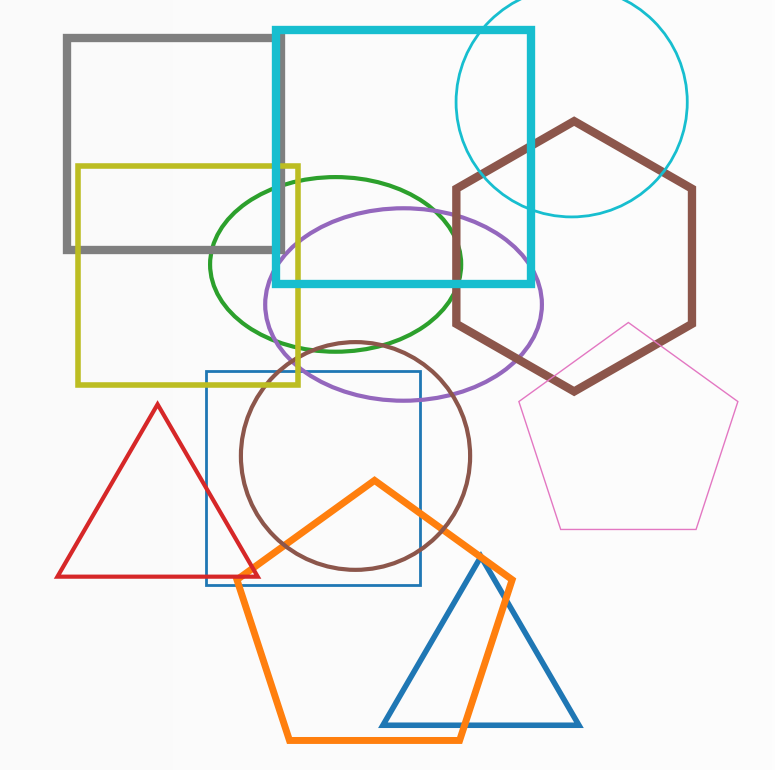[{"shape": "triangle", "thickness": 2, "radius": 0.73, "center": [0.621, 0.131]}, {"shape": "square", "thickness": 1, "radius": 0.69, "center": [0.404, 0.379]}, {"shape": "pentagon", "thickness": 2.5, "radius": 0.93, "center": [0.483, 0.189]}, {"shape": "oval", "thickness": 1.5, "radius": 0.81, "center": [0.433, 0.657]}, {"shape": "triangle", "thickness": 1.5, "radius": 0.75, "center": [0.203, 0.326]}, {"shape": "oval", "thickness": 1.5, "radius": 0.89, "center": [0.521, 0.605]}, {"shape": "circle", "thickness": 1.5, "radius": 0.74, "center": [0.459, 0.408]}, {"shape": "hexagon", "thickness": 3, "radius": 0.88, "center": [0.741, 0.667]}, {"shape": "pentagon", "thickness": 0.5, "radius": 0.74, "center": [0.811, 0.433]}, {"shape": "square", "thickness": 3, "radius": 0.69, "center": [0.225, 0.813]}, {"shape": "square", "thickness": 2, "radius": 0.71, "center": [0.243, 0.642]}, {"shape": "circle", "thickness": 1, "radius": 0.75, "center": [0.738, 0.867]}, {"shape": "square", "thickness": 3, "radius": 0.82, "center": [0.521, 0.796]}]